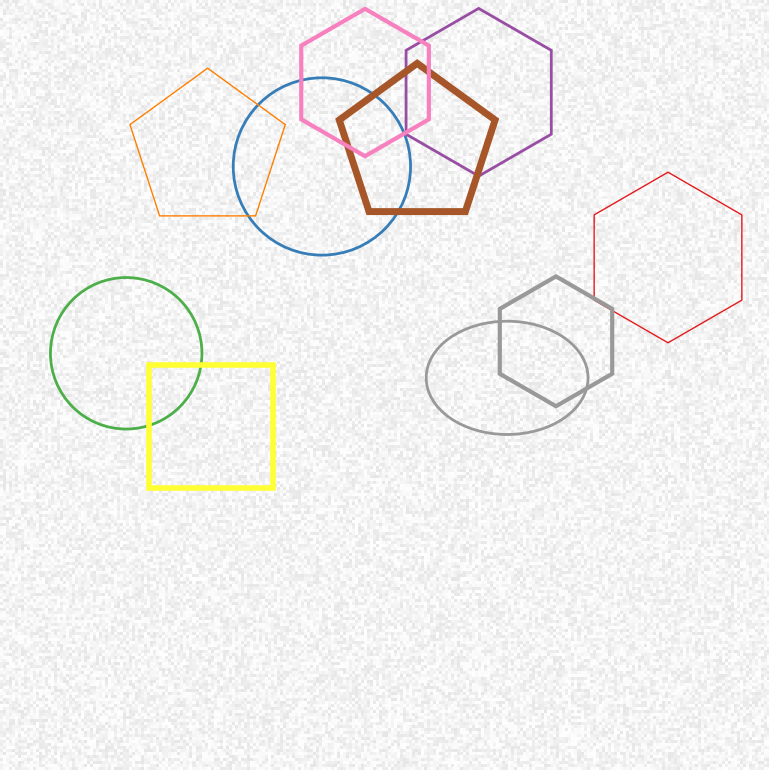[{"shape": "hexagon", "thickness": 0.5, "radius": 0.55, "center": [0.868, 0.666]}, {"shape": "circle", "thickness": 1, "radius": 0.58, "center": [0.418, 0.784]}, {"shape": "circle", "thickness": 1, "radius": 0.49, "center": [0.164, 0.541]}, {"shape": "hexagon", "thickness": 1, "radius": 0.54, "center": [0.622, 0.88]}, {"shape": "pentagon", "thickness": 0.5, "radius": 0.53, "center": [0.27, 0.805]}, {"shape": "square", "thickness": 2, "radius": 0.4, "center": [0.274, 0.446]}, {"shape": "pentagon", "thickness": 2.5, "radius": 0.53, "center": [0.542, 0.811]}, {"shape": "hexagon", "thickness": 1.5, "radius": 0.48, "center": [0.474, 0.893]}, {"shape": "hexagon", "thickness": 1.5, "radius": 0.42, "center": [0.722, 0.557]}, {"shape": "oval", "thickness": 1, "radius": 0.53, "center": [0.659, 0.509]}]